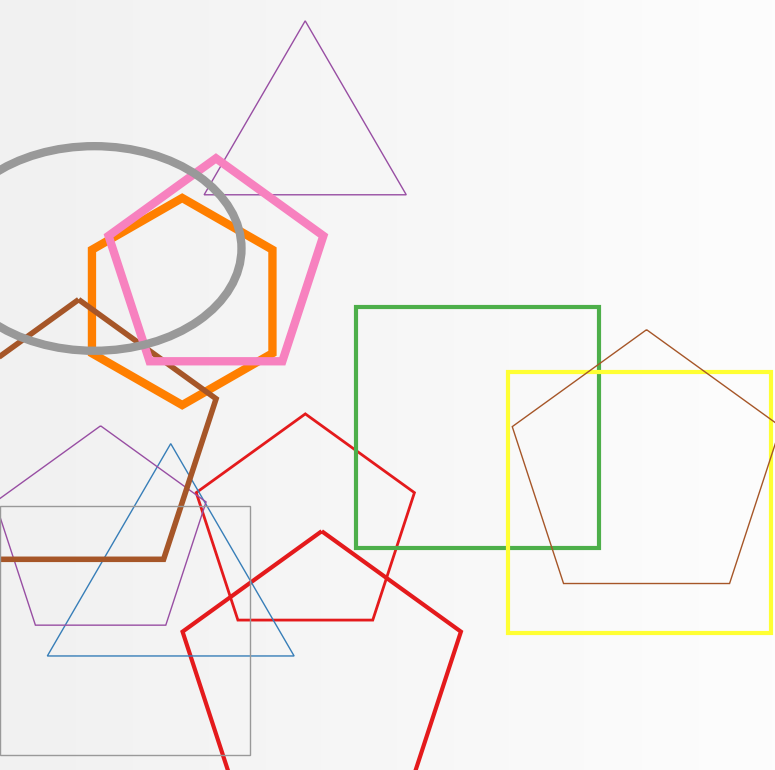[{"shape": "pentagon", "thickness": 1.5, "radius": 0.94, "center": [0.415, 0.121]}, {"shape": "pentagon", "thickness": 1, "radius": 0.74, "center": [0.394, 0.314]}, {"shape": "triangle", "thickness": 0.5, "radius": 0.92, "center": [0.22, 0.24]}, {"shape": "square", "thickness": 1.5, "radius": 0.78, "center": [0.616, 0.445]}, {"shape": "triangle", "thickness": 0.5, "radius": 0.75, "center": [0.394, 0.822]}, {"shape": "pentagon", "thickness": 0.5, "radius": 0.72, "center": [0.13, 0.304]}, {"shape": "hexagon", "thickness": 3, "radius": 0.67, "center": [0.235, 0.608]}, {"shape": "square", "thickness": 1.5, "radius": 0.85, "center": [0.825, 0.348]}, {"shape": "pentagon", "thickness": 0.5, "radius": 0.91, "center": [0.834, 0.39]}, {"shape": "pentagon", "thickness": 2, "radius": 0.93, "center": [0.101, 0.424]}, {"shape": "pentagon", "thickness": 3, "radius": 0.73, "center": [0.279, 0.649]}, {"shape": "square", "thickness": 0.5, "radius": 0.81, "center": [0.161, 0.181]}, {"shape": "oval", "thickness": 3, "radius": 0.95, "center": [0.122, 0.677]}]